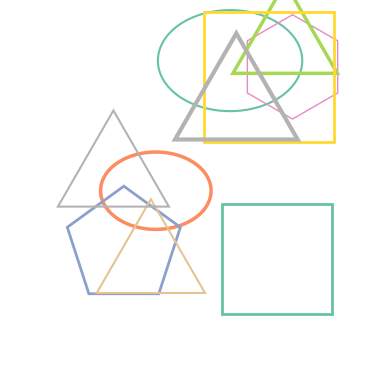[{"shape": "square", "thickness": 2, "radius": 0.72, "center": [0.719, 0.327]}, {"shape": "oval", "thickness": 1.5, "radius": 0.94, "center": [0.598, 0.843]}, {"shape": "oval", "thickness": 2.5, "radius": 0.72, "center": [0.405, 0.505]}, {"shape": "pentagon", "thickness": 2, "radius": 0.77, "center": [0.322, 0.362]}, {"shape": "hexagon", "thickness": 1, "radius": 0.68, "center": [0.76, 0.826]}, {"shape": "triangle", "thickness": 2.5, "radius": 0.78, "center": [0.741, 0.888]}, {"shape": "square", "thickness": 2, "radius": 0.84, "center": [0.699, 0.799]}, {"shape": "triangle", "thickness": 1.5, "radius": 0.81, "center": [0.392, 0.32]}, {"shape": "triangle", "thickness": 3, "radius": 0.92, "center": [0.614, 0.73]}, {"shape": "triangle", "thickness": 1.5, "radius": 0.83, "center": [0.295, 0.547]}]